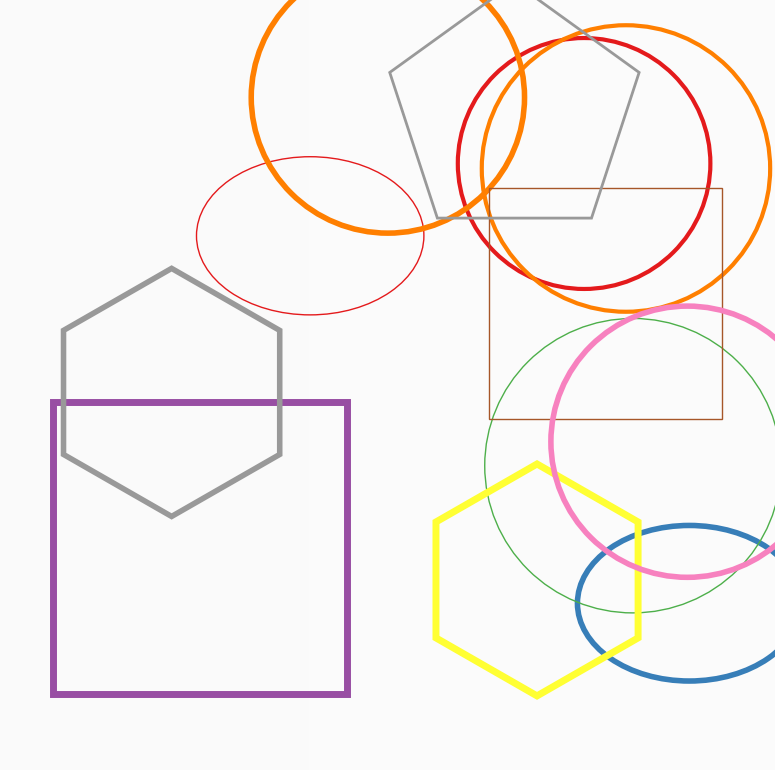[{"shape": "oval", "thickness": 0.5, "radius": 0.73, "center": [0.4, 0.694]}, {"shape": "circle", "thickness": 1.5, "radius": 0.81, "center": [0.754, 0.788]}, {"shape": "oval", "thickness": 2, "radius": 0.72, "center": [0.889, 0.217]}, {"shape": "circle", "thickness": 0.5, "radius": 0.96, "center": [0.817, 0.395]}, {"shape": "square", "thickness": 2.5, "radius": 0.95, "center": [0.258, 0.288]}, {"shape": "circle", "thickness": 2, "radius": 0.88, "center": [0.5, 0.874]}, {"shape": "circle", "thickness": 1.5, "radius": 0.93, "center": [0.808, 0.781]}, {"shape": "hexagon", "thickness": 2.5, "radius": 0.75, "center": [0.693, 0.247]}, {"shape": "square", "thickness": 0.5, "radius": 0.75, "center": [0.781, 0.606]}, {"shape": "circle", "thickness": 2, "radius": 0.88, "center": [0.887, 0.426]}, {"shape": "pentagon", "thickness": 1, "radius": 0.85, "center": [0.664, 0.854]}, {"shape": "hexagon", "thickness": 2, "radius": 0.81, "center": [0.221, 0.49]}]